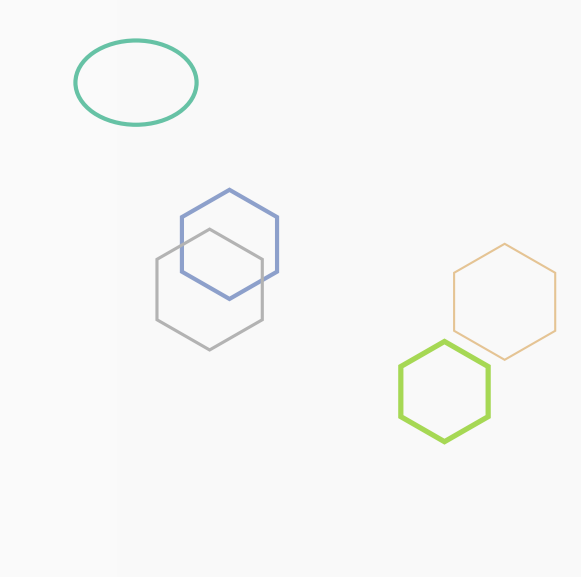[{"shape": "oval", "thickness": 2, "radius": 0.52, "center": [0.234, 0.856]}, {"shape": "hexagon", "thickness": 2, "radius": 0.47, "center": [0.395, 0.576]}, {"shape": "hexagon", "thickness": 2.5, "radius": 0.43, "center": [0.765, 0.321]}, {"shape": "hexagon", "thickness": 1, "radius": 0.5, "center": [0.868, 0.477]}, {"shape": "hexagon", "thickness": 1.5, "radius": 0.52, "center": [0.361, 0.498]}]